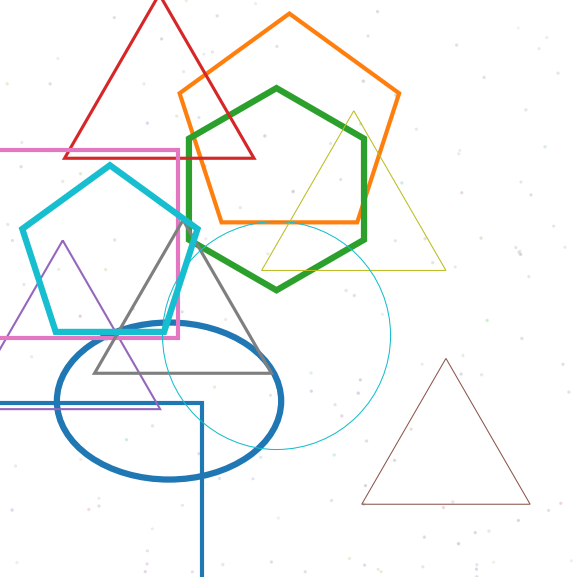[{"shape": "oval", "thickness": 3, "radius": 0.97, "center": [0.293, 0.305]}, {"shape": "square", "thickness": 2, "radius": 0.88, "center": [0.173, 0.125]}, {"shape": "pentagon", "thickness": 2, "radius": 1.0, "center": [0.501, 0.776]}, {"shape": "hexagon", "thickness": 3, "radius": 0.88, "center": [0.479, 0.672]}, {"shape": "triangle", "thickness": 1.5, "radius": 0.95, "center": [0.276, 0.82]}, {"shape": "triangle", "thickness": 1, "radius": 0.97, "center": [0.109, 0.388]}, {"shape": "triangle", "thickness": 0.5, "radius": 0.84, "center": [0.772, 0.21]}, {"shape": "square", "thickness": 2, "radius": 0.81, "center": [0.146, 0.576]}, {"shape": "triangle", "thickness": 1.5, "radius": 0.88, "center": [0.317, 0.441]}, {"shape": "triangle", "thickness": 0.5, "radius": 0.92, "center": [0.613, 0.623]}, {"shape": "circle", "thickness": 0.5, "radius": 0.99, "center": [0.479, 0.418]}, {"shape": "pentagon", "thickness": 3, "radius": 0.8, "center": [0.19, 0.553]}]